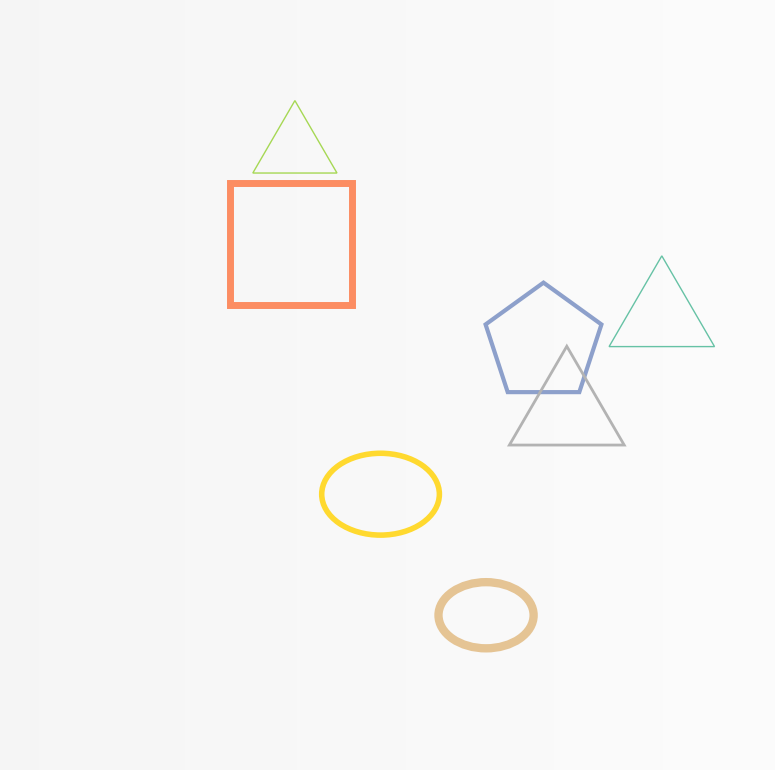[{"shape": "triangle", "thickness": 0.5, "radius": 0.39, "center": [0.854, 0.589]}, {"shape": "square", "thickness": 2.5, "radius": 0.4, "center": [0.375, 0.683]}, {"shape": "pentagon", "thickness": 1.5, "radius": 0.39, "center": [0.701, 0.554]}, {"shape": "triangle", "thickness": 0.5, "radius": 0.31, "center": [0.381, 0.807]}, {"shape": "oval", "thickness": 2, "radius": 0.38, "center": [0.491, 0.358]}, {"shape": "oval", "thickness": 3, "radius": 0.31, "center": [0.627, 0.201]}, {"shape": "triangle", "thickness": 1, "radius": 0.43, "center": [0.731, 0.465]}]